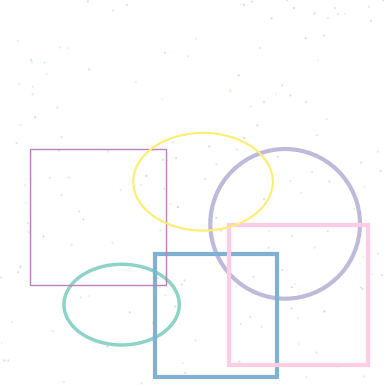[{"shape": "oval", "thickness": 2.5, "radius": 0.75, "center": [0.316, 0.209]}, {"shape": "circle", "thickness": 3, "radius": 0.97, "center": [0.741, 0.419]}, {"shape": "square", "thickness": 3, "radius": 0.8, "center": [0.561, 0.18]}, {"shape": "square", "thickness": 3, "radius": 0.9, "center": [0.776, 0.234]}, {"shape": "square", "thickness": 1, "radius": 0.88, "center": [0.254, 0.436]}, {"shape": "oval", "thickness": 1.5, "radius": 0.91, "center": [0.527, 0.528]}]